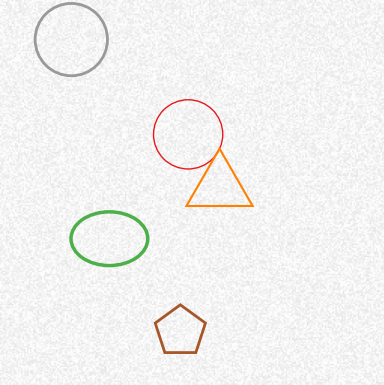[{"shape": "circle", "thickness": 1, "radius": 0.45, "center": [0.489, 0.651]}, {"shape": "oval", "thickness": 2.5, "radius": 0.5, "center": [0.284, 0.38]}, {"shape": "triangle", "thickness": 1.5, "radius": 0.5, "center": [0.57, 0.515]}, {"shape": "pentagon", "thickness": 2, "radius": 0.34, "center": [0.468, 0.14]}, {"shape": "circle", "thickness": 2, "radius": 0.47, "center": [0.185, 0.897]}]